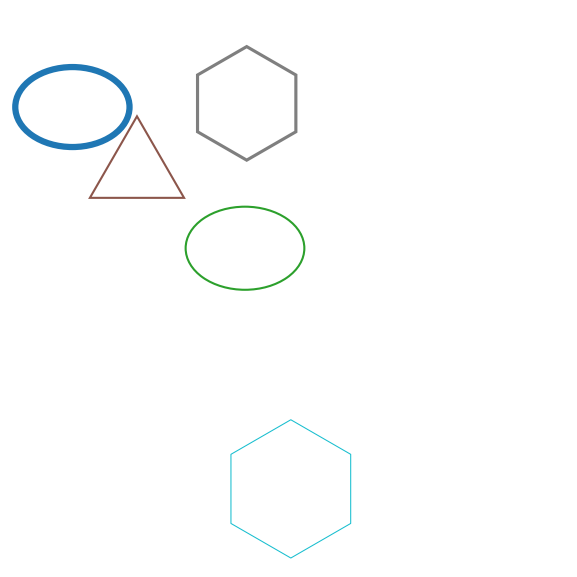[{"shape": "oval", "thickness": 3, "radius": 0.49, "center": [0.125, 0.814]}, {"shape": "oval", "thickness": 1, "radius": 0.51, "center": [0.424, 0.569]}, {"shape": "triangle", "thickness": 1, "radius": 0.47, "center": [0.237, 0.704]}, {"shape": "hexagon", "thickness": 1.5, "radius": 0.49, "center": [0.427, 0.82]}, {"shape": "hexagon", "thickness": 0.5, "radius": 0.6, "center": [0.504, 0.153]}]